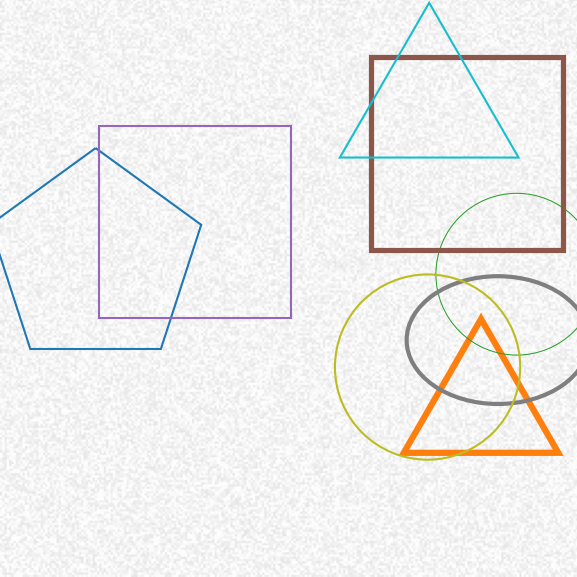[{"shape": "pentagon", "thickness": 1, "radius": 0.96, "center": [0.166, 0.55]}, {"shape": "triangle", "thickness": 3, "radius": 0.77, "center": [0.833, 0.292]}, {"shape": "circle", "thickness": 0.5, "radius": 0.7, "center": [0.895, 0.524]}, {"shape": "square", "thickness": 1, "radius": 0.83, "center": [0.338, 0.615]}, {"shape": "square", "thickness": 2.5, "radius": 0.83, "center": [0.808, 0.733]}, {"shape": "oval", "thickness": 2, "radius": 0.79, "center": [0.862, 0.41]}, {"shape": "circle", "thickness": 1, "radius": 0.8, "center": [0.74, 0.364]}, {"shape": "triangle", "thickness": 1, "radius": 0.89, "center": [0.743, 0.816]}]